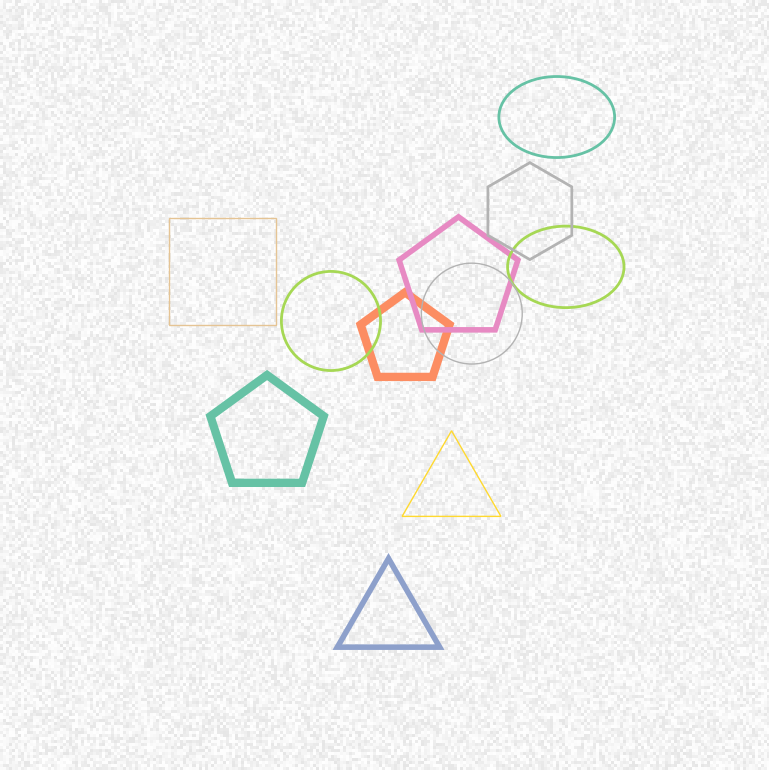[{"shape": "oval", "thickness": 1, "radius": 0.38, "center": [0.723, 0.848]}, {"shape": "pentagon", "thickness": 3, "radius": 0.39, "center": [0.347, 0.436]}, {"shape": "pentagon", "thickness": 3, "radius": 0.3, "center": [0.526, 0.56]}, {"shape": "triangle", "thickness": 2, "radius": 0.38, "center": [0.505, 0.198]}, {"shape": "pentagon", "thickness": 2, "radius": 0.41, "center": [0.595, 0.637]}, {"shape": "circle", "thickness": 1, "radius": 0.32, "center": [0.43, 0.583]}, {"shape": "oval", "thickness": 1, "radius": 0.38, "center": [0.735, 0.653]}, {"shape": "triangle", "thickness": 0.5, "radius": 0.37, "center": [0.586, 0.366]}, {"shape": "square", "thickness": 0.5, "radius": 0.35, "center": [0.289, 0.648]}, {"shape": "hexagon", "thickness": 1, "radius": 0.31, "center": [0.688, 0.726]}, {"shape": "circle", "thickness": 0.5, "radius": 0.33, "center": [0.613, 0.593]}]